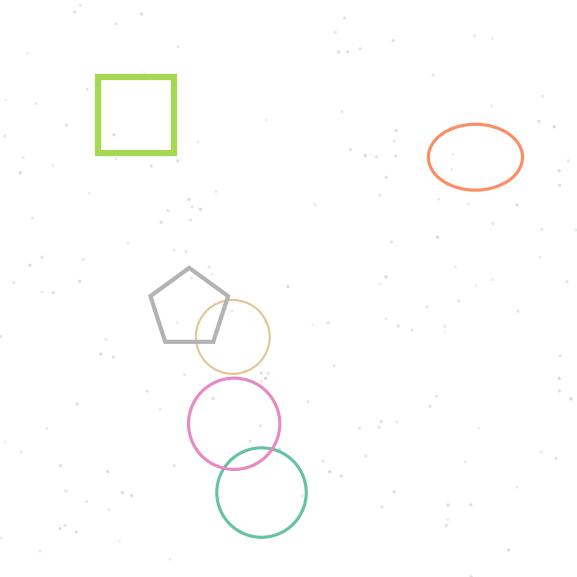[{"shape": "circle", "thickness": 1.5, "radius": 0.39, "center": [0.453, 0.146]}, {"shape": "oval", "thickness": 1.5, "radius": 0.41, "center": [0.823, 0.727]}, {"shape": "circle", "thickness": 1.5, "radius": 0.4, "center": [0.405, 0.265]}, {"shape": "square", "thickness": 3, "radius": 0.33, "center": [0.235, 0.8]}, {"shape": "circle", "thickness": 1, "radius": 0.32, "center": [0.403, 0.416]}, {"shape": "pentagon", "thickness": 2, "radius": 0.35, "center": [0.328, 0.464]}]